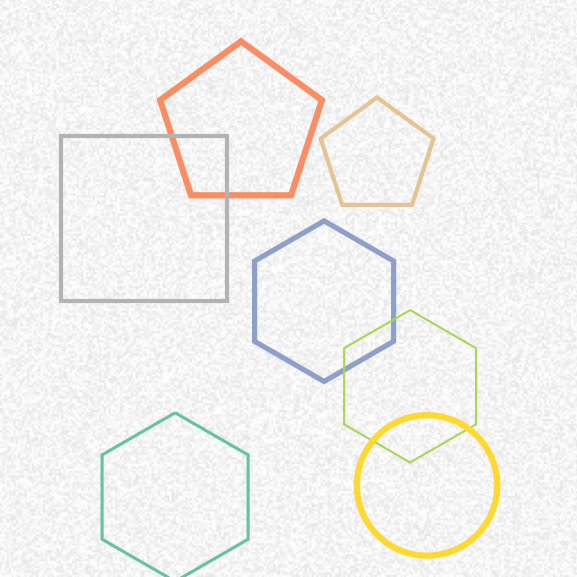[{"shape": "hexagon", "thickness": 1.5, "radius": 0.73, "center": [0.303, 0.138]}, {"shape": "pentagon", "thickness": 3, "radius": 0.74, "center": [0.417, 0.78]}, {"shape": "hexagon", "thickness": 2.5, "radius": 0.69, "center": [0.561, 0.478]}, {"shape": "hexagon", "thickness": 1, "radius": 0.66, "center": [0.71, 0.33]}, {"shape": "circle", "thickness": 3, "radius": 0.61, "center": [0.739, 0.159]}, {"shape": "pentagon", "thickness": 2, "radius": 0.51, "center": [0.653, 0.728]}, {"shape": "square", "thickness": 2, "radius": 0.72, "center": [0.249, 0.621]}]